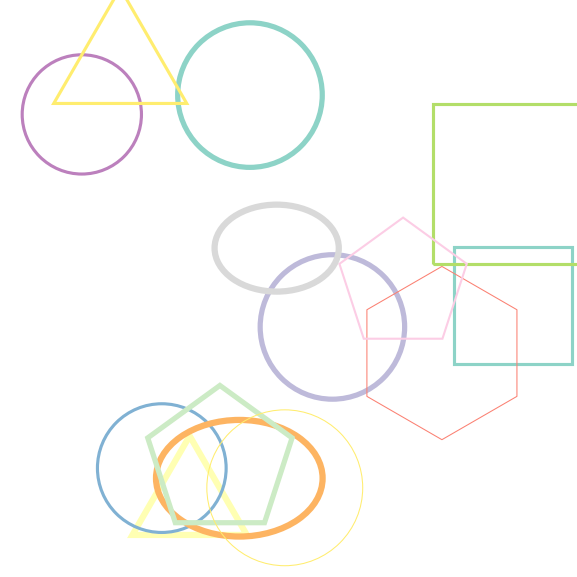[{"shape": "square", "thickness": 1.5, "radius": 0.51, "center": [0.888, 0.471]}, {"shape": "circle", "thickness": 2.5, "radius": 0.63, "center": [0.433, 0.835]}, {"shape": "triangle", "thickness": 3, "radius": 0.57, "center": [0.328, 0.13]}, {"shape": "circle", "thickness": 2.5, "radius": 0.63, "center": [0.576, 0.433]}, {"shape": "hexagon", "thickness": 0.5, "radius": 0.75, "center": [0.765, 0.388]}, {"shape": "circle", "thickness": 1.5, "radius": 0.56, "center": [0.28, 0.189]}, {"shape": "oval", "thickness": 3, "radius": 0.72, "center": [0.414, 0.171]}, {"shape": "square", "thickness": 1.5, "radius": 0.69, "center": [0.888, 0.68]}, {"shape": "pentagon", "thickness": 1, "radius": 0.58, "center": [0.698, 0.506]}, {"shape": "oval", "thickness": 3, "radius": 0.54, "center": [0.479, 0.569]}, {"shape": "circle", "thickness": 1.5, "radius": 0.52, "center": [0.142, 0.801]}, {"shape": "pentagon", "thickness": 2.5, "radius": 0.66, "center": [0.381, 0.2]}, {"shape": "triangle", "thickness": 1.5, "radius": 0.66, "center": [0.208, 0.886]}, {"shape": "circle", "thickness": 0.5, "radius": 0.67, "center": [0.493, 0.154]}]